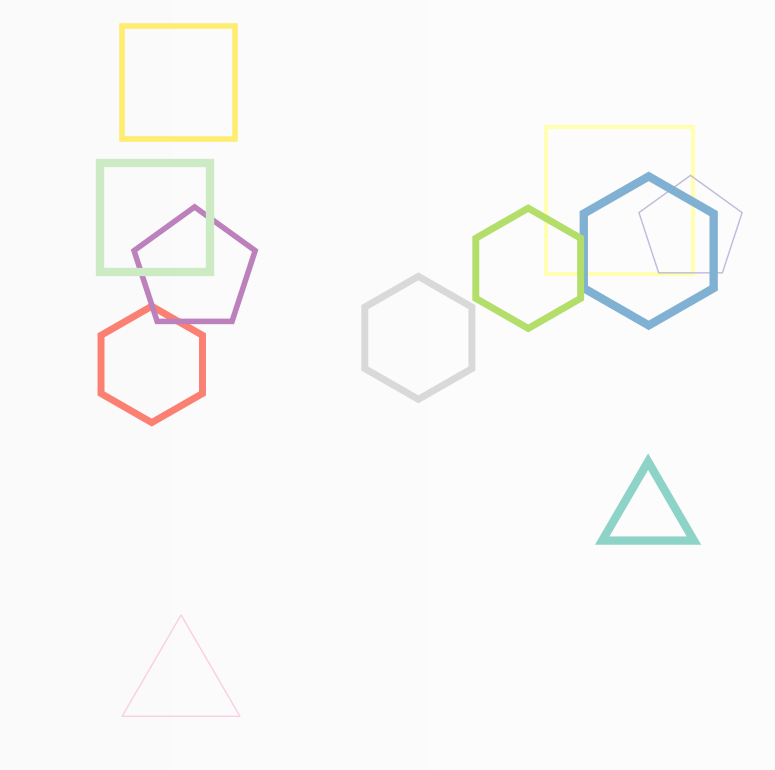[{"shape": "triangle", "thickness": 3, "radius": 0.34, "center": [0.836, 0.332]}, {"shape": "square", "thickness": 1.5, "radius": 0.47, "center": [0.799, 0.74]}, {"shape": "pentagon", "thickness": 0.5, "radius": 0.35, "center": [0.891, 0.702]}, {"shape": "hexagon", "thickness": 2.5, "radius": 0.38, "center": [0.196, 0.527]}, {"shape": "hexagon", "thickness": 3, "radius": 0.48, "center": [0.837, 0.674]}, {"shape": "hexagon", "thickness": 2.5, "radius": 0.39, "center": [0.682, 0.652]}, {"shape": "triangle", "thickness": 0.5, "radius": 0.44, "center": [0.234, 0.114]}, {"shape": "hexagon", "thickness": 2.5, "radius": 0.4, "center": [0.54, 0.561]}, {"shape": "pentagon", "thickness": 2, "radius": 0.41, "center": [0.251, 0.649]}, {"shape": "square", "thickness": 3, "radius": 0.35, "center": [0.2, 0.717]}, {"shape": "square", "thickness": 2, "radius": 0.37, "center": [0.231, 0.893]}]